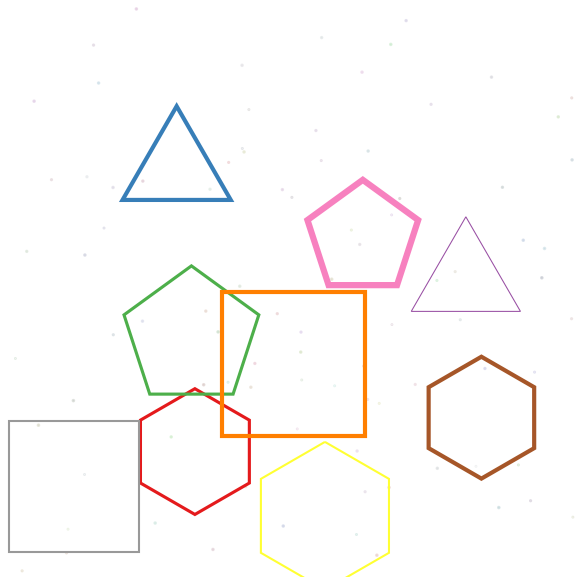[{"shape": "hexagon", "thickness": 1.5, "radius": 0.54, "center": [0.337, 0.217]}, {"shape": "triangle", "thickness": 2, "radius": 0.54, "center": [0.306, 0.707]}, {"shape": "pentagon", "thickness": 1.5, "radius": 0.61, "center": [0.331, 0.416]}, {"shape": "triangle", "thickness": 0.5, "radius": 0.55, "center": [0.807, 0.515]}, {"shape": "square", "thickness": 2, "radius": 0.62, "center": [0.508, 0.369]}, {"shape": "hexagon", "thickness": 1, "radius": 0.64, "center": [0.563, 0.106]}, {"shape": "hexagon", "thickness": 2, "radius": 0.53, "center": [0.834, 0.276]}, {"shape": "pentagon", "thickness": 3, "radius": 0.5, "center": [0.628, 0.587]}, {"shape": "square", "thickness": 1, "radius": 0.57, "center": [0.128, 0.157]}]